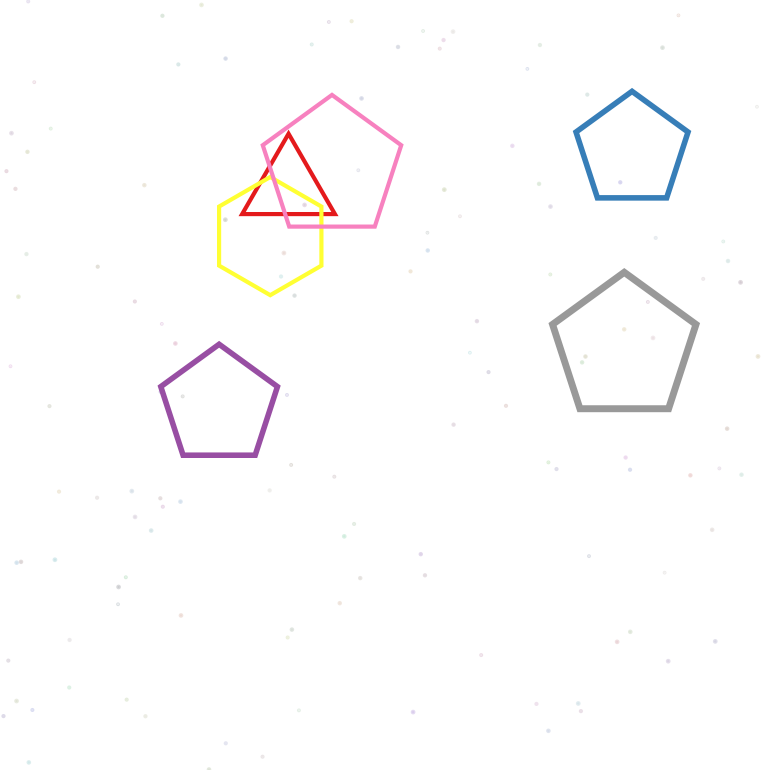[{"shape": "triangle", "thickness": 1.5, "radius": 0.35, "center": [0.375, 0.757]}, {"shape": "pentagon", "thickness": 2, "radius": 0.38, "center": [0.821, 0.805]}, {"shape": "pentagon", "thickness": 2, "radius": 0.4, "center": [0.285, 0.473]}, {"shape": "hexagon", "thickness": 1.5, "radius": 0.38, "center": [0.351, 0.693]}, {"shape": "pentagon", "thickness": 1.5, "radius": 0.47, "center": [0.431, 0.782]}, {"shape": "pentagon", "thickness": 2.5, "radius": 0.49, "center": [0.811, 0.548]}]